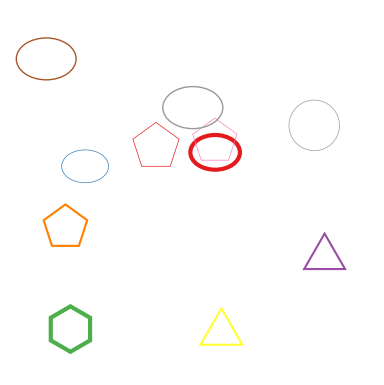[{"shape": "pentagon", "thickness": 0.5, "radius": 0.32, "center": [0.405, 0.619]}, {"shape": "oval", "thickness": 3, "radius": 0.32, "center": [0.559, 0.604]}, {"shape": "oval", "thickness": 0.5, "radius": 0.3, "center": [0.221, 0.568]}, {"shape": "hexagon", "thickness": 3, "radius": 0.29, "center": [0.183, 0.145]}, {"shape": "triangle", "thickness": 1.5, "radius": 0.31, "center": [0.843, 0.332]}, {"shape": "pentagon", "thickness": 1.5, "radius": 0.3, "center": [0.17, 0.41]}, {"shape": "triangle", "thickness": 1.5, "radius": 0.31, "center": [0.575, 0.136]}, {"shape": "oval", "thickness": 1, "radius": 0.39, "center": [0.12, 0.847]}, {"shape": "pentagon", "thickness": 0.5, "radius": 0.3, "center": [0.558, 0.633]}, {"shape": "oval", "thickness": 1, "radius": 0.39, "center": [0.501, 0.721]}, {"shape": "circle", "thickness": 0.5, "radius": 0.33, "center": [0.816, 0.674]}]